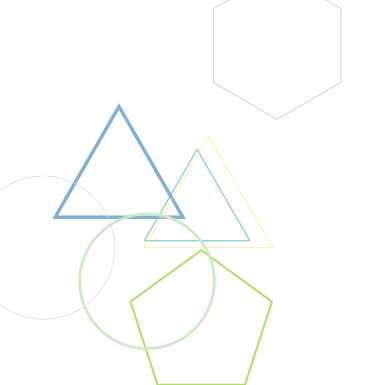[{"shape": "triangle", "thickness": 1, "radius": 0.79, "center": [0.512, 0.454]}, {"shape": "hexagon", "thickness": 0.5, "radius": 0.96, "center": [0.72, 0.882]}, {"shape": "triangle", "thickness": 2.5, "radius": 0.96, "center": [0.309, 0.532]}, {"shape": "pentagon", "thickness": 1.5, "radius": 0.97, "center": [0.523, 0.157]}, {"shape": "circle", "thickness": 0.5, "radius": 0.93, "center": [0.112, 0.357]}, {"shape": "circle", "thickness": 2, "radius": 0.87, "center": [0.382, 0.269]}, {"shape": "triangle", "thickness": 0.5, "radius": 0.97, "center": [0.541, 0.453]}]